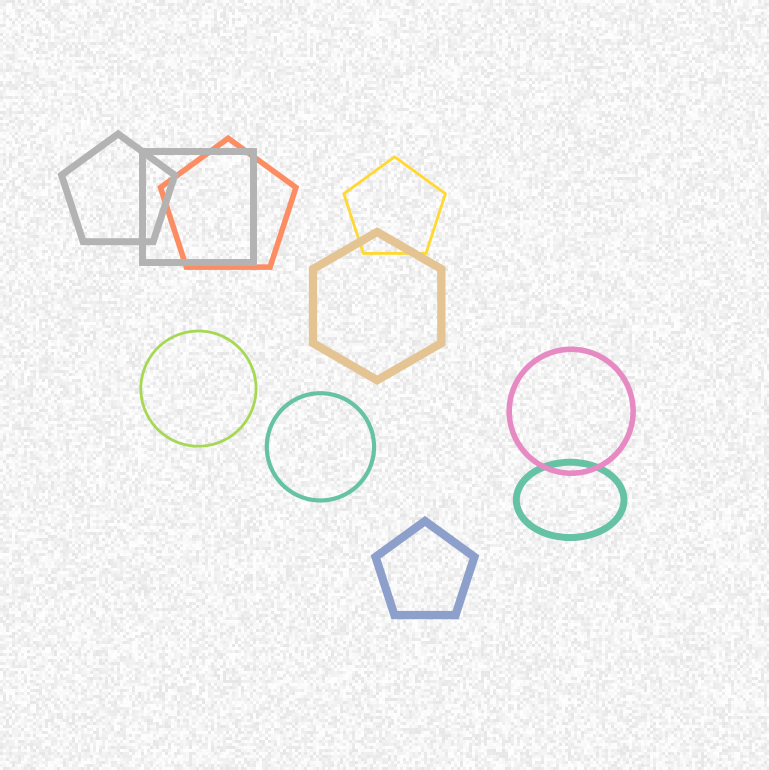[{"shape": "circle", "thickness": 1.5, "radius": 0.35, "center": [0.416, 0.42]}, {"shape": "oval", "thickness": 2.5, "radius": 0.35, "center": [0.74, 0.351]}, {"shape": "pentagon", "thickness": 2, "radius": 0.46, "center": [0.296, 0.728]}, {"shape": "pentagon", "thickness": 3, "radius": 0.34, "center": [0.552, 0.256]}, {"shape": "circle", "thickness": 2, "radius": 0.4, "center": [0.742, 0.466]}, {"shape": "circle", "thickness": 1, "radius": 0.37, "center": [0.258, 0.495]}, {"shape": "pentagon", "thickness": 1, "radius": 0.35, "center": [0.513, 0.727]}, {"shape": "hexagon", "thickness": 3, "radius": 0.48, "center": [0.49, 0.602]}, {"shape": "square", "thickness": 2.5, "radius": 0.36, "center": [0.257, 0.732]}, {"shape": "pentagon", "thickness": 2.5, "radius": 0.39, "center": [0.153, 0.749]}]